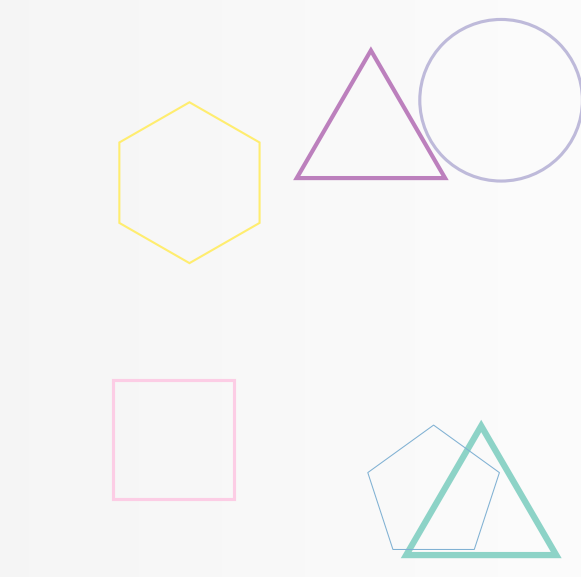[{"shape": "triangle", "thickness": 3, "radius": 0.75, "center": [0.828, 0.112]}, {"shape": "circle", "thickness": 1.5, "radius": 0.7, "center": [0.862, 0.826]}, {"shape": "pentagon", "thickness": 0.5, "radius": 0.6, "center": [0.746, 0.144]}, {"shape": "square", "thickness": 1.5, "radius": 0.52, "center": [0.299, 0.238]}, {"shape": "triangle", "thickness": 2, "radius": 0.74, "center": [0.638, 0.764]}, {"shape": "hexagon", "thickness": 1, "radius": 0.7, "center": [0.326, 0.683]}]